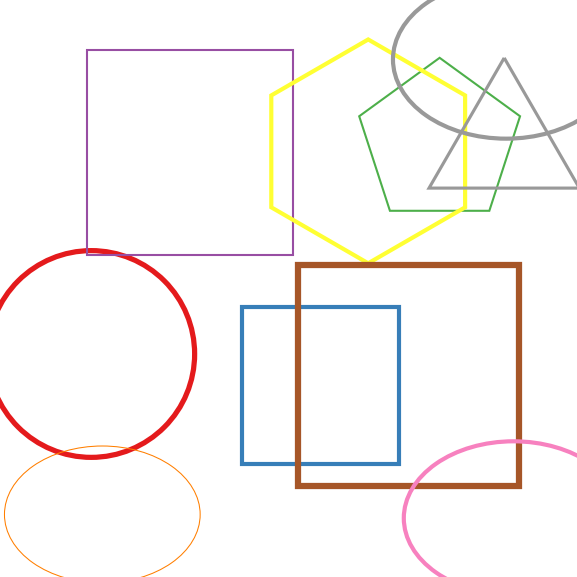[{"shape": "circle", "thickness": 2.5, "radius": 0.89, "center": [0.158, 0.386]}, {"shape": "square", "thickness": 2, "radius": 0.68, "center": [0.555, 0.331]}, {"shape": "pentagon", "thickness": 1, "radius": 0.73, "center": [0.761, 0.753]}, {"shape": "square", "thickness": 1, "radius": 0.89, "center": [0.329, 0.735]}, {"shape": "oval", "thickness": 0.5, "radius": 0.85, "center": [0.177, 0.108]}, {"shape": "hexagon", "thickness": 2, "radius": 0.97, "center": [0.638, 0.737]}, {"shape": "square", "thickness": 3, "radius": 0.96, "center": [0.707, 0.349]}, {"shape": "oval", "thickness": 2, "radius": 0.95, "center": [0.889, 0.102]}, {"shape": "triangle", "thickness": 1.5, "radius": 0.75, "center": [0.873, 0.749]}, {"shape": "oval", "thickness": 2, "radius": 0.98, "center": [0.877, 0.896]}]